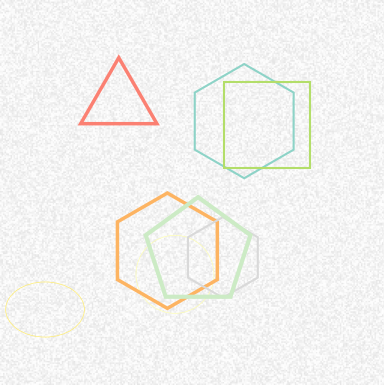[{"shape": "hexagon", "thickness": 1.5, "radius": 0.74, "center": [0.634, 0.685]}, {"shape": "circle", "thickness": 0.5, "radius": 0.51, "center": [0.454, 0.287]}, {"shape": "triangle", "thickness": 2.5, "radius": 0.57, "center": [0.309, 0.736]}, {"shape": "hexagon", "thickness": 2.5, "radius": 0.75, "center": [0.435, 0.349]}, {"shape": "square", "thickness": 1.5, "radius": 0.56, "center": [0.693, 0.675]}, {"shape": "hexagon", "thickness": 1.5, "radius": 0.52, "center": [0.579, 0.331]}, {"shape": "pentagon", "thickness": 3, "radius": 0.72, "center": [0.515, 0.345]}, {"shape": "oval", "thickness": 0.5, "radius": 0.51, "center": [0.117, 0.196]}]